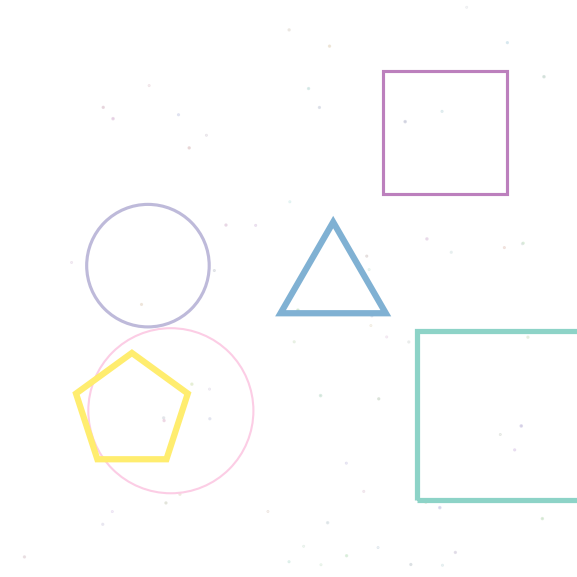[{"shape": "square", "thickness": 2.5, "radius": 0.73, "center": [0.869, 0.28]}, {"shape": "circle", "thickness": 1.5, "radius": 0.53, "center": [0.256, 0.539]}, {"shape": "triangle", "thickness": 3, "radius": 0.53, "center": [0.577, 0.509]}, {"shape": "circle", "thickness": 1, "radius": 0.71, "center": [0.296, 0.288]}, {"shape": "square", "thickness": 1.5, "radius": 0.53, "center": [0.771, 0.77]}, {"shape": "pentagon", "thickness": 3, "radius": 0.51, "center": [0.228, 0.286]}]